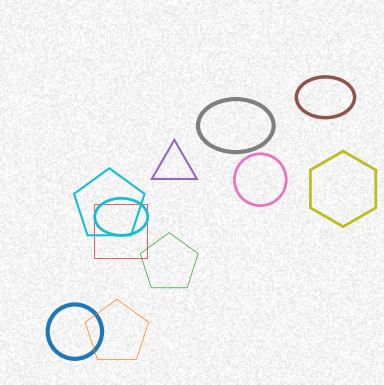[{"shape": "circle", "thickness": 3, "radius": 0.35, "center": [0.194, 0.139]}, {"shape": "pentagon", "thickness": 0.5, "radius": 0.43, "center": [0.304, 0.136]}, {"shape": "pentagon", "thickness": 0.5, "radius": 0.4, "center": [0.439, 0.317]}, {"shape": "square", "thickness": 0.5, "radius": 0.35, "center": [0.314, 0.4]}, {"shape": "triangle", "thickness": 1.5, "radius": 0.34, "center": [0.453, 0.569]}, {"shape": "oval", "thickness": 2.5, "radius": 0.38, "center": [0.845, 0.747]}, {"shape": "circle", "thickness": 2, "radius": 0.34, "center": [0.676, 0.533]}, {"shape": "oval", "thickness": 3, "radius": 0.49, "center": [0.612, 0.674]}, {"shape": "hexagon", "thickness": 2, "radius": 0.49, "center": [0.891, 0.509]}, {"shape": "oval", "thickness": 2, "radius": 0.34, "center": [0.315, 0.437]}, {"shape": "pentagon", "thickness": 1.5, "radius": 0.48, "center": [0.284, 0.467]}]